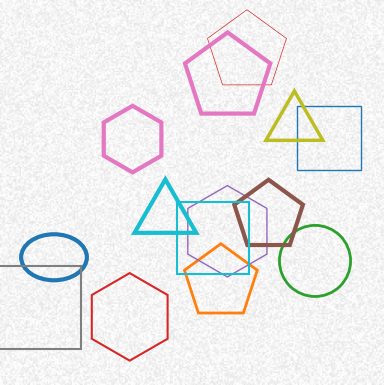[{"shape": "oval", "thickness": 3, "radius": 0.43, "center": [0.14, 0.332]}, {"shape": "square", "thickness": 1, "radius": 0.42, "center": [0.854, 0.641]}, {"shape": "pentagon", "thickness": 2, "radius": 0.5, "center": [0.574, 0.267]}, {"shape": "circle", "thickness": 2, "radius": 0.46, "center": [0.818, 0.322]}, {"shape": "hexagon", "thickness": 1.5, "radius": 0.57, "center": [0.337, 0.177]}, {"shape": "pentagon", "thickness": 0.5, "radius": 0.54, "center": [0.641, 0.867]}, {"shape": "hexagon", "thickness": 1, "radius": 0.59, "center": [0.591, 0.399]}, {"shape": "pentagon", "thickness": 3, "radius": 0.47, "center": [0.698, 0.439]}, {"shape": "hexagon", "thickness": 3, "radius": 0.43, "center": [0.344, 0.639]}, {"shape": "pentagon", "thickness": 3, "radius": 0.58, "center": [0.591, 0.799]}, {"shape": "square", "thickness": 1.5, "radius": 0.54, "center": [0.102, 0.202]}, {"shape": "triangle", "thickness": 2.5, "radius": 0.43, "center": [0.765, 0.678]}, {"shape": "triangle", "thickness": 3, "radius": 0.46, "center": [0.429, 0.442]}, {"shape": "square", "thickness": 1.5, "radius": 0.47, "center": [0.554, 0.383]}]